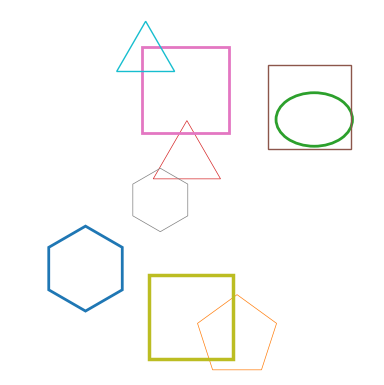[{"shape": "hexagon", "thickness": 2, "radius": 0.55, "center": [0.222, 0.302]}, {"shape": "pentagon", "thickness": 0.5, "radius": 0.54, "center": [0.616, 0.127]}, {"shape": "oval", "thickness": 2, "radius": 0.5, "center": [0.816, 0.69]}, {"shape": "triangle", "thickness": 0.5, "radius": 0.5, "center": [0.485, 0.586]}, {"shape": "square", "thickness": 1, "radius": 0.54, "center": [0.804, 0.722]}, {"shape": "square", "thickness": 2, "radius": 0.56, "center": [0.482, 0.767]}, {"shape": "hexagon", "thickness": 0.5, "radius": 0.41, "center": [0.416, 0.481]}, {"shape": "square", "thickness": 2.5, "radius": 0.55, "center": [0.496, 0.176]}, {"shape": "triangle", "thickness": 1, "radius": 0.43, "center": [0.378, 0.858]}]